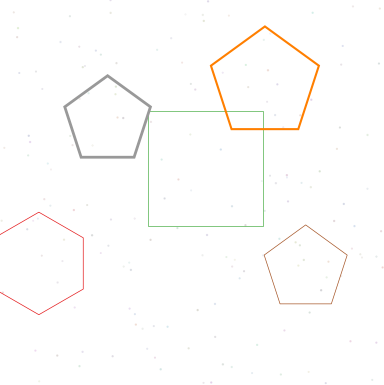[{"shape": "hexagon", "thickness": 0.5, "radius": 0.67, "center": [0.101, 0.316]}, {"shape": "square", "thickness": 0.5, "radius": 0.75, "center": [0.534, 0.563]}, {"shape": "pentagon", "thickness": 1.5, "radius": 0.74, "center": [0.688, 0.784]}, {"shape": "pentagon", "thickness": 0.5, "radius": 0.57, "center": [0.794, 0.302]}, {"shape": "pentagon", "thickness": 2, "radius": 0.58, "center": [0.279, 0.686]}]